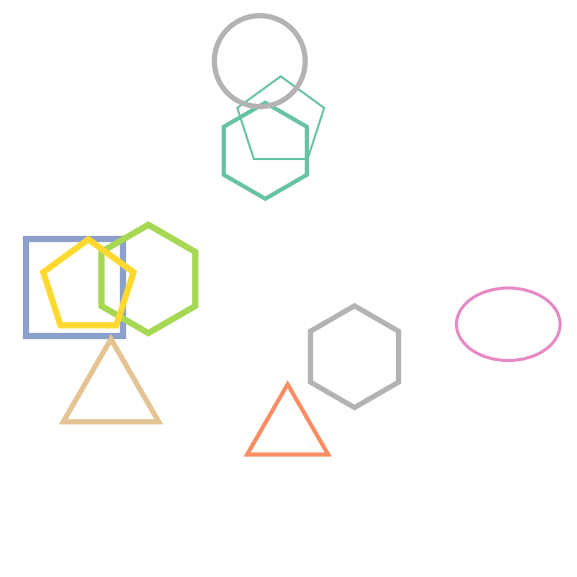[{"shape": "pentagon", "thickness": 1, "radius": 0.4, "center": [0.486, 0.788]}, {"shape": "hexagon", "thickness": 2, "radius": 0.42, "center": [0.459, 0.738]}, {"shape": "triangle", "thickness": 2, "radius": 0.41, "center": [0.498, 0.253]}, {"shape": "square", "thickness": 3, "radius": 0.42, "center": [0.128, 0.501]}, {"shape": "oval", "thickness": 1.5, "radius": 0.45, "center": [0.88, 0.438]}, {"shape": "hexagon", "thickness": 3, "radius": 0.47, "center": [0.257, 0.516]}, {"shape": "pentagon", "thickness": 3, "radius": 0.41, "center": [0.153, 0.502]}, {"shape": "triangle", "thickness": 2.5, "radius": 0.48, "center": [0.192, 0.317]}, {"shape": "hexagon", "thickness": 2.5, "radius": 0.44, "center": [0.614, 0.381]}, {"shape": "circle", "thickness": 2.5, "radius": 0.39, "center": [0.45, 0.893]}]